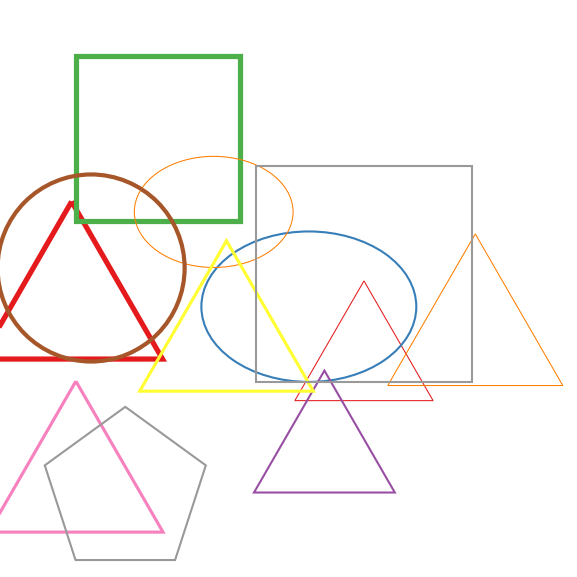[{"shape": "triangle", "thickness": 0.5, "radius": 0.69, "center": [0.63, 0.374]}, {"shape": "triangle", "thickness": 2.5, "radius": 0.91, "center": [0.124, 0.468]}, {"shape": "oval", "thickness": 1, "radius": 0.93, "center": [0.535, 0.468]}, {"shape": "square", "thickness": 2.5, "radius": 0.71, "center": [0.274, 0.759]}, {"shape": "triangle", "thickness": 1, "radius": 0.7, "center": [0.562, 0.217]}, {"shape": "oval", "thickness": 0.5, "radius": 0.69, "center": [0.37, 0.632]}, {"shape": "triangle", "thickness": 0.5, "radius": 0.88, "center": [0.823, 0.419]}, {"shape": "triangle", "thickness": 1.5, "radius": 0.87, "center": [0.392, 0.409]}, {"shape": "circle", "thickness": 2, "radius": 0.81, "center": [0.158, 0.535]}, {"shape": "triangle", "thickness": 1.5, "radius": 0.87, "center": [0.131, 0.165]}, {"shape": "pentagon", "thickness": 1, "radius": 0.73, "center": [0.217, 0.148]}, {"shape": "square", "thickness": 1, "radius": 0.93, "center": [0.631, 0.524]}]